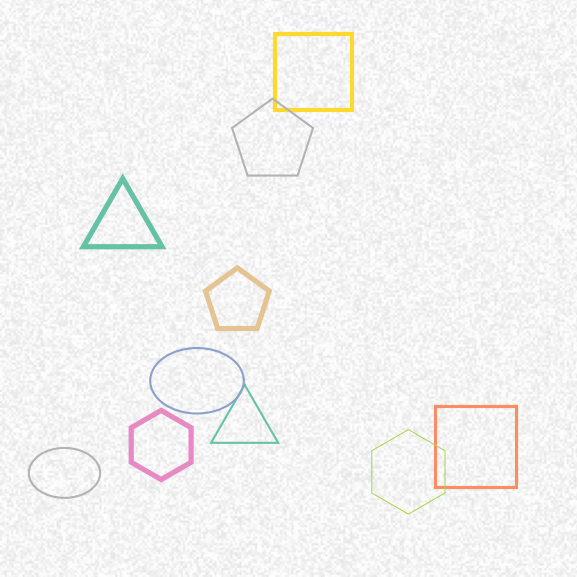[{"shape": "triangle", "thickness": 2.5, "radius": 0.39, "center": [0.213, 0.611]}, {"shape": "triangle", "thickness": 1, "radius": 0.34, "center": [0.424, 0.266]}, {"shape": "square", "thickness": 1.5, "radius": 0.35, "center": [0.823, 0.226]}, {"shape": "oval", "thickness": 1, "radius": 0.4, "center": [0.341, 0.34]}, {"shape": "hexagon", "thickness": 2.5, "radius": 0.3, "center": [0.279, 0.229]}, {"shape": "hexagon", "thickness": 0.5, "radius": 0.37, "center": [0.707, 0.182]}, {"shape": "square", "thickness": 2, "radius": 0.33, "center": [0.543, 0.874]}, {"shape": "pentagon", "thickness": 2.5, "radius": 0.29, "center": [0.411, 0.477]}, {"shape": "pentagon", "thickness": 1, "radius": 0.37, "center": [0.472, 0.755]}, {"shape": "oval", "thickness": 1, "radius": 0.31, "center": [0.112, 0.18]}]